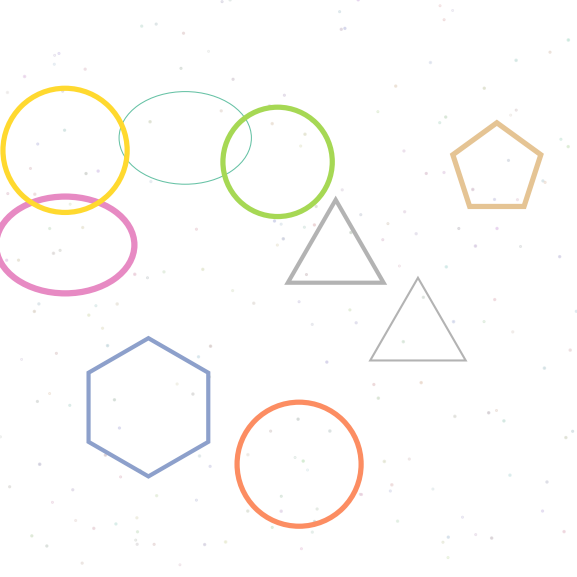[{"shape": "oval", "thickness": 0.5, "radius": 0.57, "center": [0.321, 0.76]}, {"shape": "circle", "thickness": 2.5, "radius": 0.54, "center": [0.518, 0.195]}, {"shape": "hexagon", "thickness": 2, "radius": 0.6, "center": [0.257, 0.294]}, {"shape": "oval", "thickness": 3, "radius": 0.6, "center": [0.113, 0.575]}, {"shape": "circle", "thickness": 2.5, "radius": 0.47, "center": [0.481, 0.719]}, {"shape": "circle", "thickness": 2.5, "radius": 0.54, "center": [0.113, 0.739]}, {"shape": "pentagon", "thickness": 2.5, "radius": 0.4, "center": [0.86, 0.706]}, {"shape": "triangle", "thickness": 2, "radius": 0.48, "center": [0.581, 0.557]}, {"shape": "triangle", "thickness": 1, "radius": 0.48, "center": [0.724, 0.423]}]